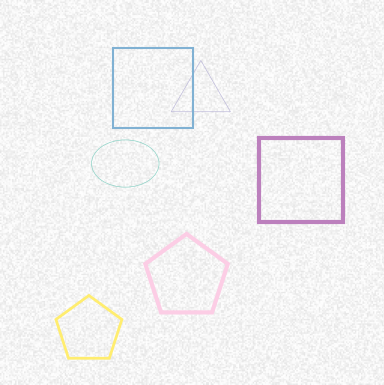[{"shape": "oval", "thickness": 0.5, "radius": 0.44, "center": [0.325, 0.575]}, {"shape": "triangle", "thickness": 0.5, "radius": 0.44, "center": [0.522, 0.754]}, {"shape": "square", "thickness": 1.5, "radius": 0.52, "center": [0.398, 0.772]}, {"shape": "pentagon", "thickness": 3, "radius": 0.56, "center": [0.485, 0.28]}, {"shape": "square", "thickness": 3, "radius": 0.55, "center": [0.782, 0.532]}, {"shape": "pentagon", "thickness": 2, "radius": 0.45, "center": [0.231, 0.142]}]